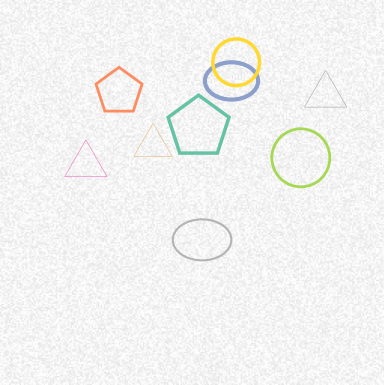[{"shape": "pentagon", "thickness": 2.5, "radius": 0.42, "center": [0.516, 0.67]}, {"shape": "pentagon", "thickness": 2, "radius": 0.31, "center": [0.309, 0.762]}, {"shape": "oval", "thickness": 3, "radius": 0.35, "center": [0.601, 0.79]}, {"shape": "triangle", "thickness": 0.5, "radius": 0.32, "center": [0.223, 0.573]}, {"shape": "circle", "thickness": 2, "radius": 0.38, "center": [0.781, 0.59]}, {"shape": "circle", "thickness": 2.5, "radius": 0.3, "center": [0.613, 0.838]}, {"shape": "triangle", "thickness": 0.5, "radius": 0.29, "center": [0.397, 0.623]}, {"shape": "triangle", "thickness": 0.5, "radius": 0.32, "center": [0.846, 0.754]}, {"shape": "oval", "thickness": 1.5, "radius": 0.38, "center": [0.525, 0.377]}]